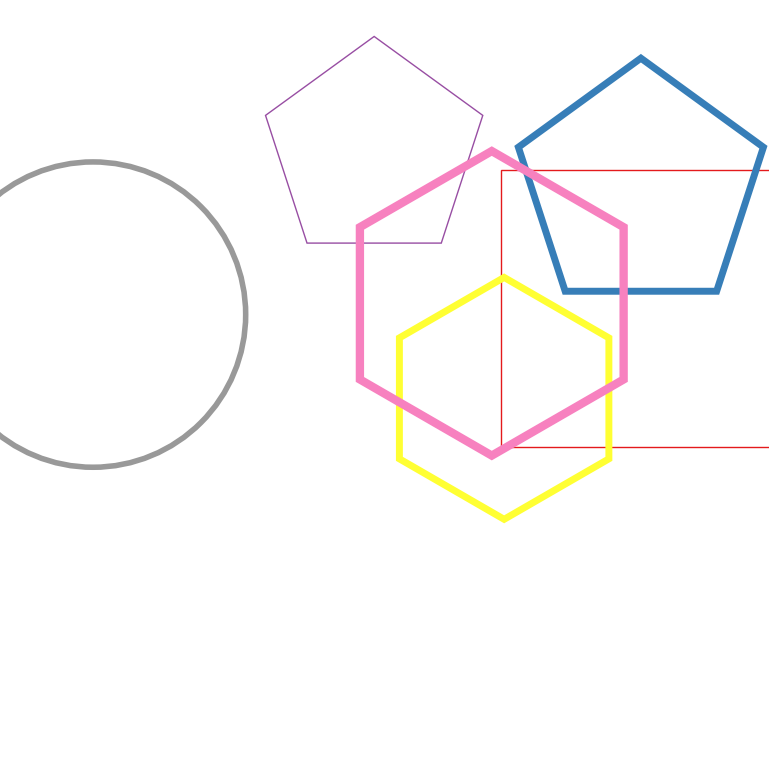[{"shape": "square", "thickness": 0.5, "radius": 0.9, "center": [0.83, 0.599]}, {"shape": "pentagon", "thickness": 2.5, "radius": 0.84, "center": [0.832, 0.757]}, {"shape": "pentagon", "thickness": 0.5, "radius": 0.74, "center": [0.486, 0.804]}, {"shape": "hexagon", "thickness": 2.5, "radius": 0.79, "center": [0.655, 0.483]}, {"shape": "hexagon", "thickness": 3, "radius": 0.99, "center": [0.639, 0.606]}, {"shape": "circle", "thickness": 2, "radius": 0.99, "center": [0.121, 0.591]}]